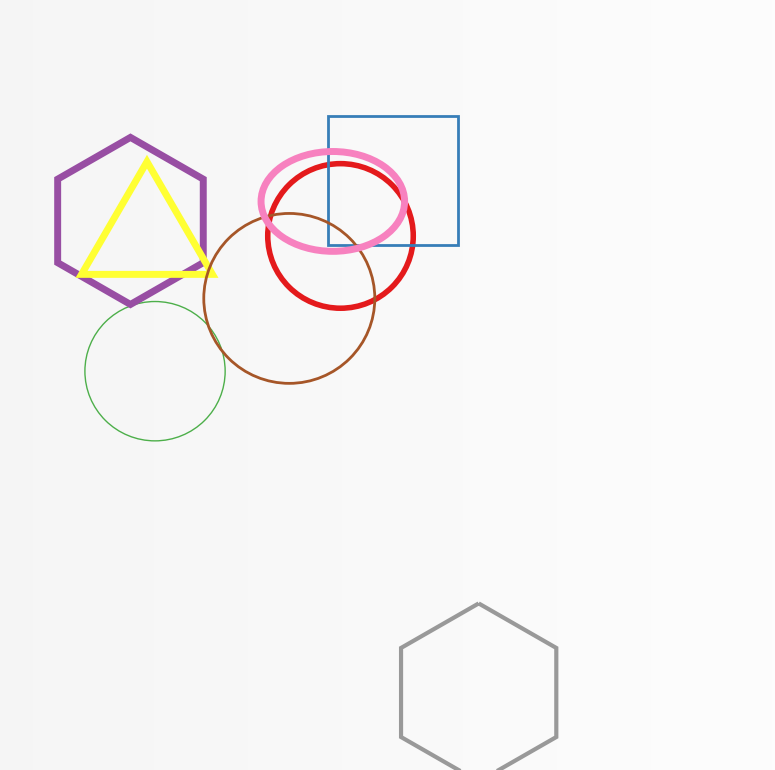[{"shape": "circle", "thickness": 2, "radius": 0.47, "center": [0.439, 0.694]}, {"shape": "square", "thickness": 1, "radius": 0.42, "center": [0.508, 0.766]}, {"shape": "circle", "thickness": 0.5, "radius": 0.45, "center": [0.2, 0.518]}, {"shape": "hexagon", "thickness": 2.5, "radius": 0.54, "center": [0.168, 0.713]}, {"shape": "triangle", "thickness": 2.5, "radius": 0.49, "center": [0.19, 0.692]}, {"shape": "circle", "thickness": 1, "radius": 0.55, "center": [0.373, 0.612]}, {"shape": "oval", "thickness": 2.5, "radius": 0.46, "center": [0.429, 0.738]}, {"shape": "hexagon", "thickness": 1.5, "radius": 0.58, "center": [0.618, 0.101]}]